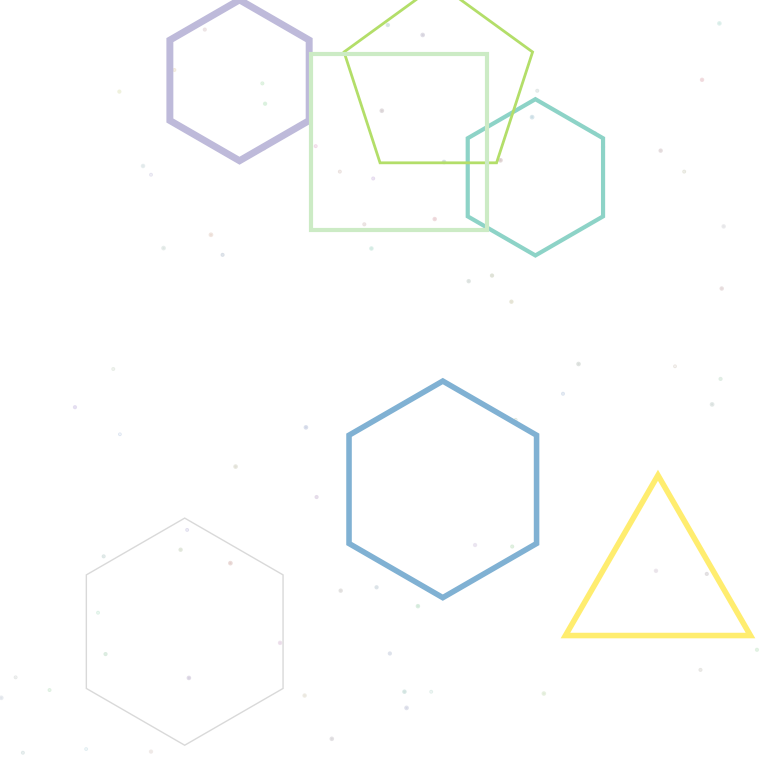[{"shape": "hexagon", "thickness": 1.5, "radius": 0.51, "center": [0.695, 0.77]}, {"shape": "hexagon", "thickness": 2.5, "radius": 0.52, "center": [0.311, 0.896]}, {"shape": "hexagon", "thickness": 2, "radius": 0.7, "center": [0.575, 0.364]}, {"shape": "pentagon", "thickness": 1, "radius": 0.64, "center": [0.569, 0.893]}, {"shape": "hexagon", "thickness": 0.5, "radius": 0.74, "center": [0.24, 0.18]}, {"shape": "square", "thickness": 1.5, "radius": 0.57, "center": [0.518, 0.815]}, {"shape": "triangle", "thickness": 2, "radius": 0.69, "center": [0.854, 0.244]}]